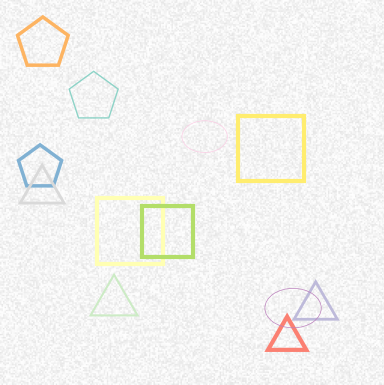[{"shape": "pentagon", "thickness": 1, "radius": 0.33, "center": [0.243, 0.748]}, {"shape": "square", "thickness": 3, "radius": 0.42, "center": [0.338, 0.4]}, {"shape": "triangle", "thickness": 2, "radius": 0.32, "center": [0.82, 0.203]}, {"shape": "triangle", "thickness": 3, "radius": 0.29, "center": [0.746, 0.12]}, {"shape": "pentagon", "thickness": 2.5, "radius": 0.29, "center": [0.104, 0.565]}, {"shape": "pentagon", "thickness": 2.5, "radius": 0.35, "center": [0.111, 0.887]}, {"shape": "square", "thickness": 3, "radius": 0.33, "center": [0.435, 0.398]}, {"shape": "oval", "thickness": 0.5, "radius": 0.29, "center": [0.532, 0.645]}, {"shape": "triangle", "thickness": 2, "radius": 0.33, "center": [0.109, 0.505]}, {"shape": "oval", "thickness": 0.5, "radius": 0.37, "center": [0.761, 0.2]}, {"shape": "triangle", "thickness": 1.5, "radius": 0.35, "center": [0.296, 0.216]}, {"shape": "square", "thickness": 3, "radius": 0.43, "center": [0.704, 0.614]}]